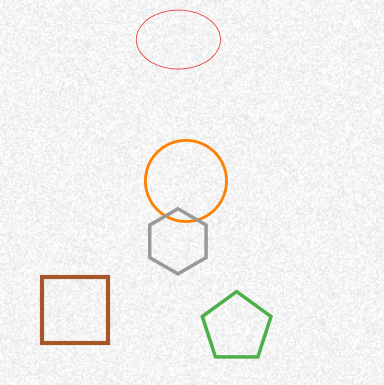[{"shape": "oval", "thickness": 0.5, "radius": 0.55, "center": [0.463, 0.897]}, {"shape": "pentagon", "thickness": 2.5, "radius": 0.47, "center": [0.615, 0.149]}, {"shape": "circle", "thickness": 2, "radius": 0.53, "center": [0.483, 0.53]}, {"shape": "square", "thickness": 3, "radius": 0.43, "center": [0.195, 0.194]}, {"shape": "hexagon", "thickness": 2.5, "radius": 0.42, "center": [0.462, 0.373]}]